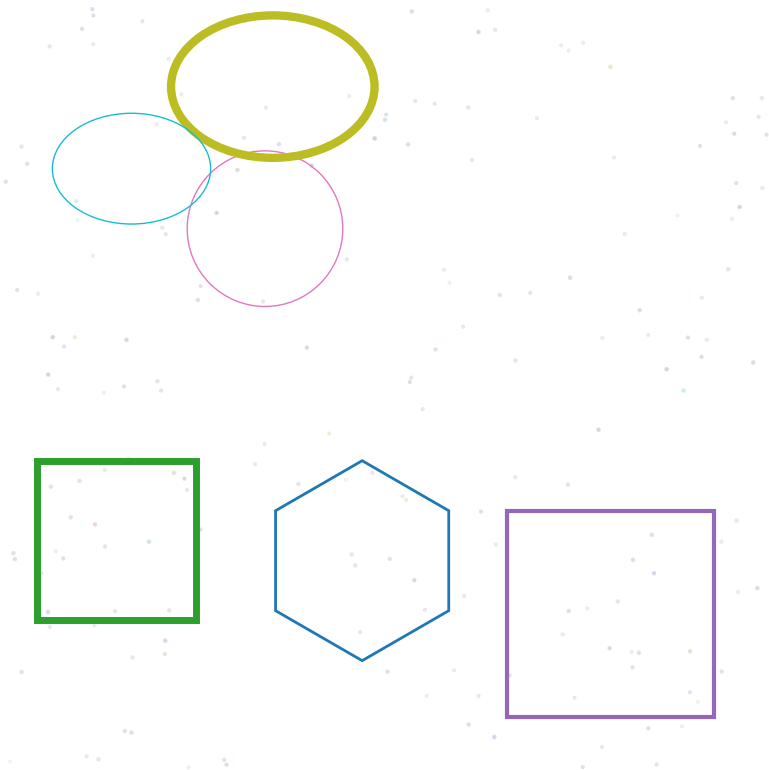[{"shape": "hexagon", "thickness": 1, "radius": 0.65, "center": [0.47, 0.272]}, {"shape": "square", "thickness": 2.5, "radius": 0.52, "center": [0.151, 0.298]}, {"shape": "square", "thickness": 1.5, "radius": 0.67, "center": [0.793, 0.203]}, {"shape": "circle", "thickness": 0.5, "radius": 0.51, "center": [0.344, 0.703]}, {"shape": "oval", "thickness": 3, "radius": 0.66, "center": [0.354, 0.888]}, {"shape": "oval", "thickness": 0.5, "radius": 0.51, "center": [0.171, 0.781]}]